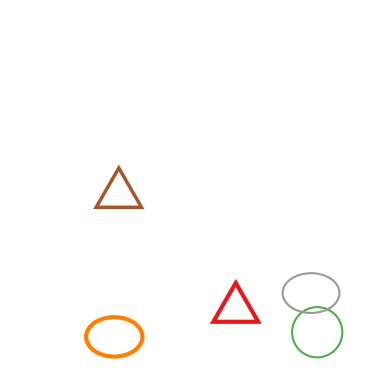[{"shape": "triangle", "thickness": 3, "radius": 0.34, "center": [0.612, 0.198]}, {"shape": "circle", "thickness": 1.5, "radius": 0.33, "center": [0.824, 0.137]}, {"shape": "oval", "thickness": 3, "radius": 0.37, "center": [0.297, 0.125]}, {"shape": "triangle", "thickness": 2.5, "radius": 0.34, "center": [0.309, 0.496]}, {"shape": "oval", "thickness": 1.5, "radius": 0.37, "center": [0.808, 0.239]}]